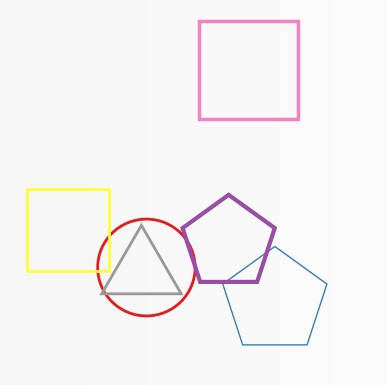[{"shape": "circle", "thickness": 2, "radius": 0.63, "center": [0.378, 0.305]}, {"shape": "pentagon", "thickness": 1, "radius": 0.71, "center": [0.709, 0.219]}, {"shape": "pentagon", "thickness": 3, "radius": 0.63, "center": [0.59, 0.369]}, {"shape": "square", "thickness": 2, "radius": 0.53, "center": [0.176, 0.402]}, {"shape": "square", "thickness": 2.5, "radius": 0.64, "center": [0.642, 0.819]}, {"shape": "triangle", "thickness": 2, "radius": 0.59, "center": [0.365, 0.296]}]